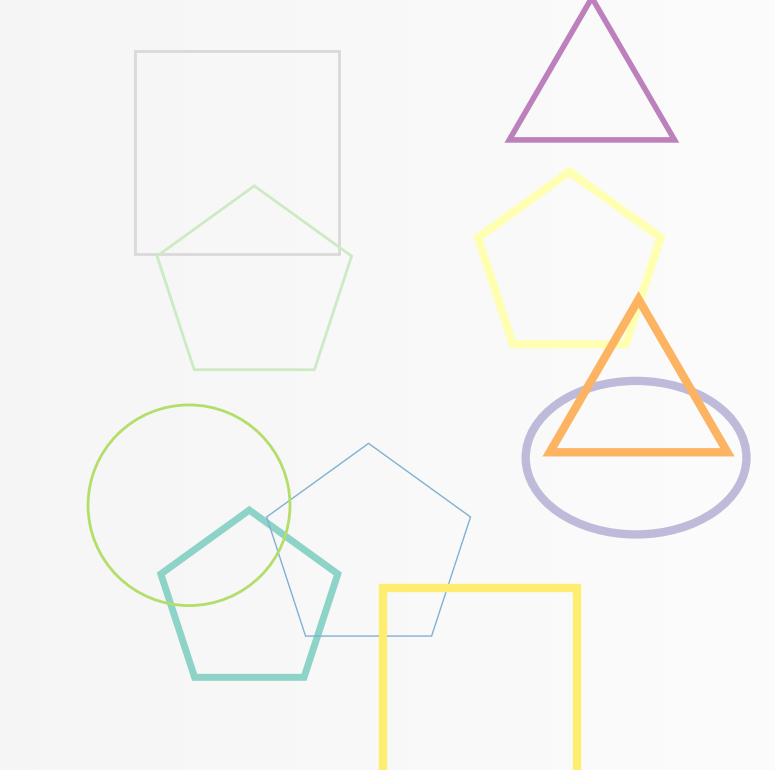[{"shape": "pentagon", "thickness": 2.5, "radius": 0.6, "center": [0.322, 0.217]}, {"shape": "pentagon", "thickness": 3, "radius": 0.62, "center": [0.735, 0.653]}, {"shape": "oval", "thickness": 3, "radius": 0.71, "center": [0.821, 0.406]}, {"shape": "pentagon", "thickness": 0.5, "radius": 0.69, "center": [0.476, 0.286]}, {"shape": "triangle", "thickness": 3, "radius": 0.66, "center": [0.824, 0.479]}, {"shape": "circle", "thickness": 1, "radius": 0.65, "center": [0.244, 0.344]}, {"shape": "square", "thickness": 1, "radius": 0.66, "center": [0.306, 0.802]}, {"shape": "triangle", "thickness": 2, "radius": 0.62, "center": [0.764, 0.88]}, {"shape": "pentagon", "thickness": 1, "radius": 0.66, "center": [0.328, 0.627]}, {"shape": "square", "thickness": 3, "radius": 0.63, "center": [0.62, 0.112]}]